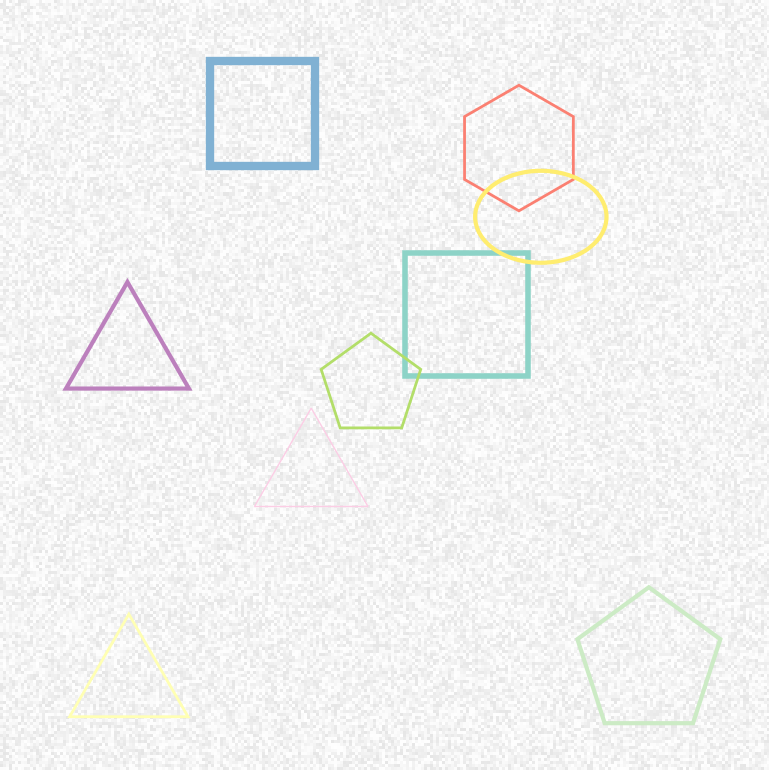[{"shape": "square", "thickness": 2, "radius": 0.4, "center": [0.606, 0.592]}, {"shape": "triangle", "thickness": 1, "radius": 0.44, "center": [0.167, 0.114]}, {"shape": "hexagon", "thickness": 1, "radius": 0.41, "center": [0.674, 0.808]}, {"shape": "square", "thickness": 3, "radius": 0.34, "center": [0.341, 0.853]}, {"shape": "pentagon", "thickness": 1, "radius": 0.34, "center": [0.482, 0.499]}, {"shape": "triangle", "thickness": 0.5, "radius": 0.43, "center": [0.404, 0.385]}, {"shape": "triangle", "thickness": 1.5, "radius": 0.46, "center": [0.166, 0.541]}, {"shape": "pentagon", "thickness": 1.5, "radius": 0.49, "center": [0.843, 0.14]}, {"shape": "oval", "thickness": 1.5, "radius": 0.43, "center": [0.702, 0.718]}]